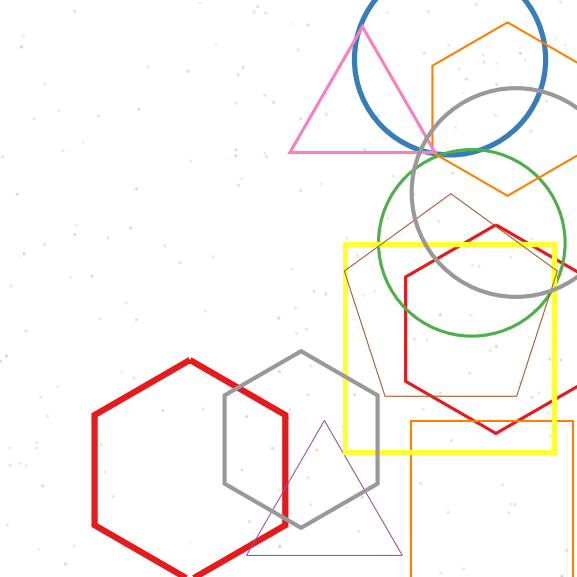[{"shape": "hexagon", "thickness": 3, "radius": 0.95, "center": [0.329, 0.185]}, {"shape": "hexagon", "thickness": 1.5, "radius": 0.9, "center": [0.859, 0.429]}, {"shape": "circle", "thickness": 2.5, "radius": 0.83, "center": [0.779, 0.896]}, {"shape": "circle", "thickness": 1.5, "radius": 0.81, "center": [0.817, 0.579]}, {"shape": "triangle", "thickness": 0.5, "radius": 0.78, "center": [0.562, 0.115]}, {"shape": "square", "thickness": 1, "radius": 0.7, "center": [0.852, 0.129]}, {"shape": "hexagon", "thickness": 1, "radius": 0.75, "center": [0.879, 0.81]}, {"shape": "square", "thickness": 2.5, "radius": 0.9, "center": [0.778, 0.397]}, {"shape": "pentagon", "thickness": 0.5, "radius": 0.97, "center": [0.781, 0.47]}, {"shape": "triangle", "thickness": 1.5, "radius": 0.73, "center": [0.628, 0.808]}, {"shape": "circle", "thickness": 2, "radius": 0.9, "center": [0.893, 0.666]}, {"shape": "hexagon", "thickness": 2, "radius": 0.76, "center": [0.521, 0.238]}]